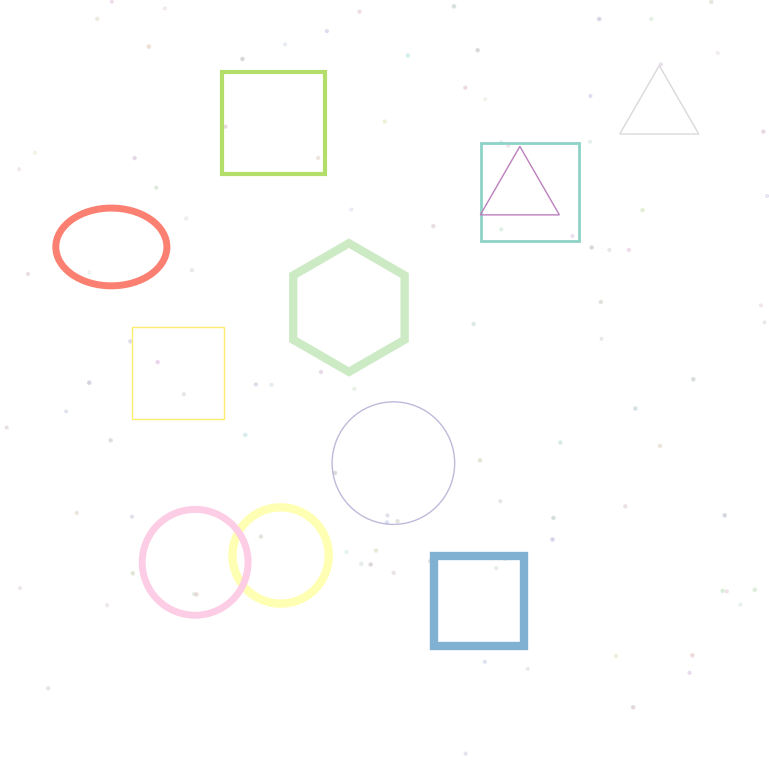[{"shape": "square", "thickness": 1, "radius": 0.32, "center": [0.688, 0.751]}, {"shape": "circle", "thickness": 3, "radius": 0.31, "center": [0.364, 0.279]}, {"shape": "circle", "thickness": 0.5, "radius": 0.4, "center": [0.511, 0.399]}, {"shape": "oval", "thickness": 2.5, "radius": 0.36, "center": [0.145, 0.679]}, {"shape": "square", "thickness": 3, "radius": 0.29, "center": [0.622, 0.22]}, {"shape": "square", "thickness": 1.5, "radius": 0.33, "center": [0.355, 0.84]}, {"shape": "circle", "thickness": 2.5, "radius": 0.34, "center": [0.253, 0.27]}, {"shape": "triangle", "thickness": 0.5, "radius": 0.3, "center": [0.856, 0.856]}, {"shape": "triangle", "thickness": 0.5, "radius": 0.3, "center": [0.675, 0.751]}, {"shape": "hexagon", "thickness": 3, "radius": 0.42, "center": [0.453, 0.601]}, {"shape": "square", "thickness": 0.5, "radius": 0.3, "center": [0.231, 0.516]}]